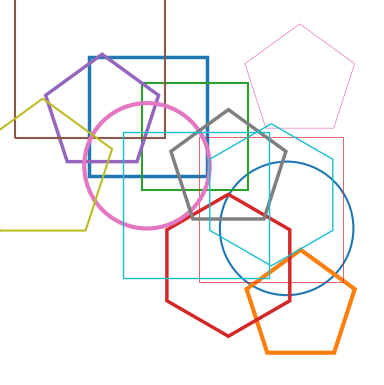[{"shape": "square", "thickness": 2.5, "radius": 0.77, "center": [0.385, 0.697]}, {"shape": "circle", "thickness": 1.5, "radius": 0.87, "center": [0.745, 0.407]}, {"shape": "pentagon", "thickness": 3, "radius": 0.74, "center": [0.781, 0.203]}, {"shape": "square", "thickness": 1.5, "radius": 0.69, "center": [0.507, 0.645]}, {"shape": "square", "thickness": 0.5, "radius": 0.94, "center": [0.704, 0.456]}, {"shape": "hexagon", "thickness": 2.5, "radius": 0.92, "center": [0.593, 0.311]}, {"shape": "pentagon", "thickness": 2.5, "radius": 0.77, "center": [0.265, 0.705]}, {"shape": "square", "thickness": 1.5, "radius": 0.97, "center": [0.233, 0.835]}, {"shape": "pentagon", "thickness": 0.5, "radius": 0.75, "center": [0.779, 0.788]}, {"shape": "circle", "thickness": 3, "radius": 0.81, "center": [0.382, 0.569]}, {"shape": "pentagon", "thickness": 2.5, "radius": 0.79, "center": [0.593, 0.558]}, {"shape": "pentagon", "thickness": 1.5, "radius": 0.95, "center": [0.111, 0.554]}, {"shape": "hexagon", "thickness": 1, "radius": 0.92, "center": [0.705, 0.494]}, {"shape": "square", "thickness": 1, "radius": 0.94, "center": [0.509, 0.468]}]